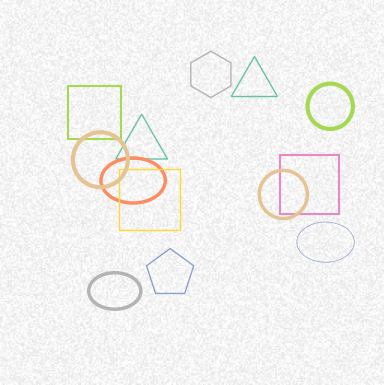[{"shape": "triangle", "thickness": 1, "radius": 0.39, "center": [0.368, 0.626]}, {"shape": "triangle", "thickness": 1, "radius": 0.35, "center": [0.661, 0.784]}, {"shape": "oval", "thickness": 2.5, "radius": 0.42, "center": [0.346, 0.531]}, {"shape": "oval", "thickness": 0.5, "radius": 0.37, "center": [0.846, 0.371]}, {"shape": "pentagon", "thickness": 1, "radius": 0.32, "center": [0.442, 0.29]}, {"shape": "square", "thickness": 1.5, "radius": 0.39, "center": [0.804, 0.521]}, {"shape": "square", "thickness": 1.5, "radius": 0.35, "center": [0.246, 0.707]}, {"shape": "circle", "thickness": 3, "radius": 0.29, "center": [0.858, 0.724]}, {"shape": "square", "thickness": 1, "radius": 0.39, "center": [0.389, 0.481]}, {"shape": "circle", "thickness": 2.5, "radius": 0.31, "center": [0.736, 0.495]}, {"shape": "circle", "thickness": 3, "radius": 0.36, "center": [0.261, 0.585]}, {"shape": "hexagon", "thickness": 1, "radius": 0.3, "center": [0.548, 0.807]}, {"shape": "oval", "thickness": 2.5, "radius": 0.34, "center": [0.298, 0.244]}]